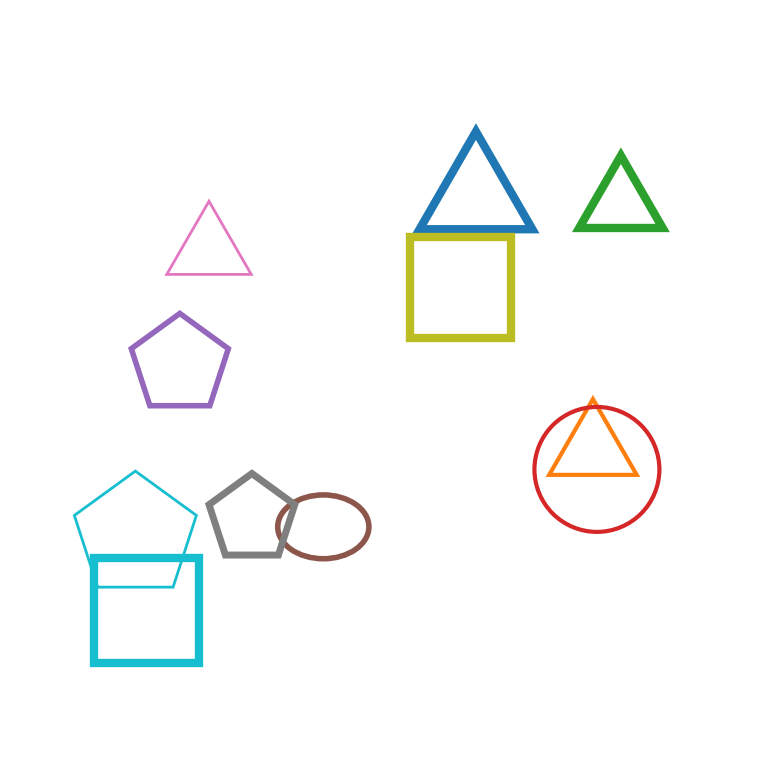[{"shape": "triangle", "thickness": 3, "radius": 0.42, "center": [0.618, 0.745]}, {"shape": "triangle", "thickness": 1.5, "radius": 0.33, "center": [0.77, 0.416]}, {"shape": "triangle", "thickness": 3, "radius": 0.31, "center": [0.806, 0.735]}, {"shape": "circle", "thickness": 1.5, "radius": 0.41, "center": [0.775, 0.39]}, {"shape": "pentagon", "thickness": 2, "radius": 0.33, "center": [0.234, 0.527]}, {"shape": "oval", "thickness": 2, "radius": 0.3, "center": [0.42, 0.316]}, {"shape": "triangle", "thickness": 1, "radius": 0.32, "center": [0.271, 0.675]}, {"shape": "pentagon", "thickness": 2.5, "radius": 0.29, "center": [0.327, 0.327]}, {"shape": "square", "thickness": 3, "radius": 0.33, "center": [0.598, 0.626]}, {"shape": "square", "thickness": 3, "radius": 0.34, "center": [0.19, 0.207]}, {"shape": "pentagon", "thickness": 1, "radius": 0.42, "center": [0.176, 0.305]}]